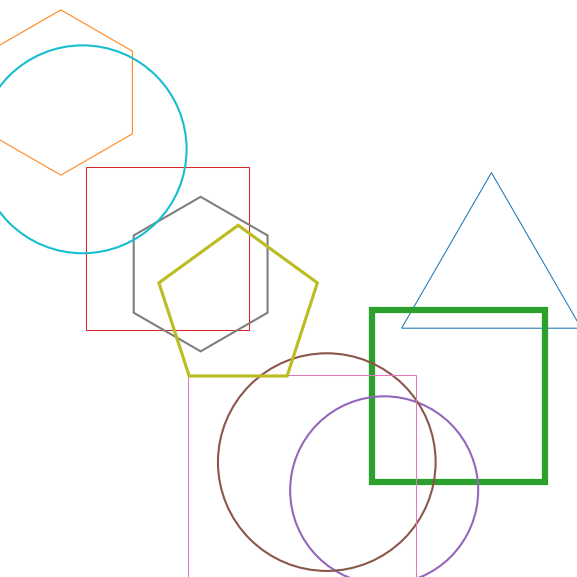[{"shape": "triangle", "thickness": 0.5, "radius": 0.9, "center": [0.851, 0.521]}, {"shape": "hexagon", "thickness": 0.5, "radius": 0.72, "center": [0.105, 0.839]}, {"shape": "square", "thickness": 3, "radius": 0.75, "center": [0.794, 0.314]}, {"shape": "square", "thickness": 0.5, "radius": 0.71, "center": [0.291, 0.568]}, {"shape": "circle", "thickness": 1, "radius": 0.81, "center": [0.665, 0.15]}, {"shape": "circle", "thickness": 1, "radius": 0.94, "center": [0.566, 0.199]}, {"shape": "square", "thickness": 0.5, "radius": 0.99, "center": [0.523, 0.152]}, {"shape": "hexagon", "thickness": 1, "radius": 0.67, "center": [0.347, 0.525]}, {"shape": "pentagon", "thickness": 1.5, "radius": 0.72, "center": [0.412, 0.465]}, {"shape": "circle", "thickness": 1, "radius": 0.9, "center": [0.143, 0.741]}]